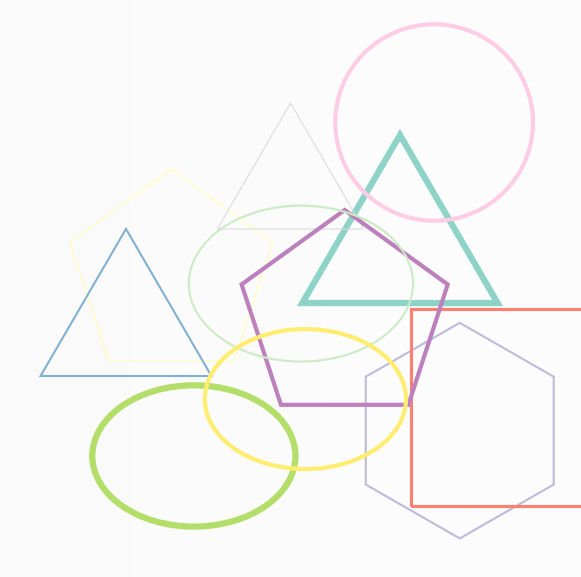[{"shape": "triangle", "thickness": 3, "radius": 0.97, "center": [0.688, 0.571]}, {"shape": "pentagon", "thickness": 0.5, "radius": 0.92, "center": [0.295, 0.523]}, {"shape": "hexagon", "thickness": 1, "radius": 0.93, "center": [0.791, 0.253]}, {"shape": "square", "thickness": 1.5, "radius": 0.85, "center": [0.877, 0.294]}, {"shape": "triangle", "thickness": 1, "radius": 0.85, "center": [0.217, 0.433]}, {"shape": "oval", "thickness": 3, "radius": 0.87, "center": [0.334, 0.21]}, {"shape": "circle", "thickness": 2, "radius": 0.85, "center": [0.747, 0.787]}, {"shape": "triangle", "thickness": 0.5, "radius": 0.73, "center": [0.5, 0.675]}, {"shape": "pentagon", "thickness": 2, "radius": 0.93, "center": [0.593, 0.449]}, {"shape": "oval", "thickness": 1, "radius": 0.96, "center": [0.518, 0.508]}, {"shape": "oval", "thickness": 2, "radius": 0.87, "center": [0.525, 0.308]}]